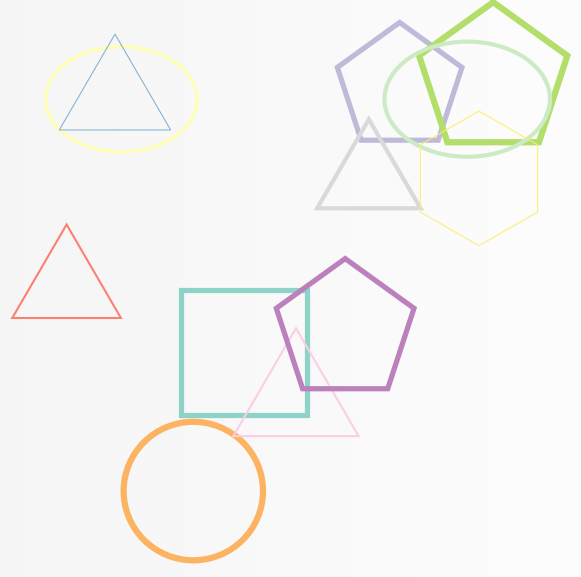[{"shape": "square", "thickness": 2.5, "radius": 0.54, "center": [0.42, 0.389]}, {"shape": "oval", "thickness": 1.5, "radius": 0.65, "center": [0.209, 0.827]}, {"shape": "pentagon", "thickness": 2.5, "radius": 0.56, "center": [0.688, 0.848]}, {"shape": "triangle", "thickness": 1, "radius": 0.54, "center": [0.115, 0.502]}, {"shape": "triangle", "thickness": 0.5, "radius": 0.55, "center": [0.198, 0.829]}, {"shape": "circle", "thickness": 3, "radius": 0.6, "center": [0.333, 0.149]}, {"shape": "pentagon", "thickness": 3, "radius": 0.67, "center": [0.849, 0.861]}, {"shape": "triangle", "thickness": 1, "radius": 0.62, "center": [0.509, 0.306]}, {"shape": "triangle", "thickness": 2, "radius": 0.51, "center": [0.635, 0.69]}, {"shape": "pentagon", "thickness": 2.5, "radius": 0.62, "center": [0.594, 0.427]}, {"shape": "oval", "thickness": 2, "radius": 0.71, "center": [0.804, 0.827]}, {"shape": "hexagon", "thickness": 0.5, "radius": 0.58, "center": [0.824, 0.69]}]